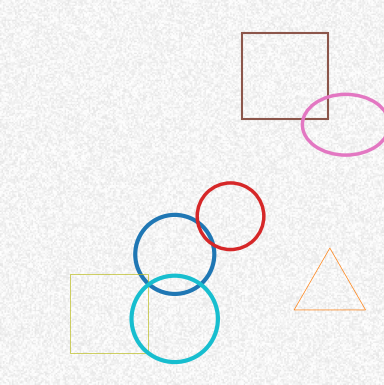[{"shape": "circle", "thickness": 3, "radius": 0.51, "center": [0.454, 0.339]}, {"shape": "triangle", "thickness": 0.5, "radius": 0.54, "center": [0.857, 0.249]}, {"shape": "circle", "thickness": 2.5, "radius": 0.43, "center": [0.599, 0.438]}, {"shape": "square", "thickness": 1.5, "radius": 0.55, "center": [0.74, 0.803]}, {"shape": "oval", "thickness": 2.5, "radius": 0.56, "center": [0.898, 0.676]}, {"shape": "square", "thickness": 0.5, "radius": 0.51, "center": [0.283, 0.186]}, {"shape": "circle", "thickness": 3, "radius": 0.56, "center": [0.454, 0.172]}]